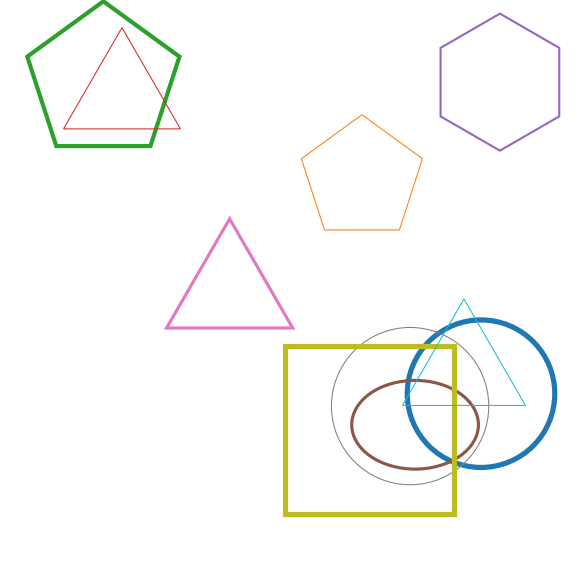[{"shape": "circle", "thickness": 2.5, "radius": 0.64, "center": [0.833, 0.317]}, {"shape": "pentagon", "thickness": 0.5, "radius": 0.55, "center": [0.627, 0.69]}, {"shape": "pentagon", "thickness": 2, "radius": 0.69, "center": [0.179, 0.858]}, {"shape": "triangle", "thickness": 0.5, "radius": 0.58, "center": [0.211, 0.834]}, {"shape": "hexagon", "thickness": 1, "radius": 0.59, "center": [0.866, 0.857]}, {"shape": "oval", "thickness": 1.5, "radius": 0.55, "center": [0.719, 0.264]}, {"shape": "triangle", "thickness": 1.5, "radius": 0.63, "center": [0.398, 0.494]}, {"shape": "circle", "thickness": 0.5, "radius": 0.68, "center": [0.71, 0.296]}, {"shape": "square", "thickness": 2.5, "radius": 0.73, "center": [0.64, 0.255]}, {"shape": "triangle", "thickness": 0.5, "radius": 0.61, "center": [0.803, 0.359]}]